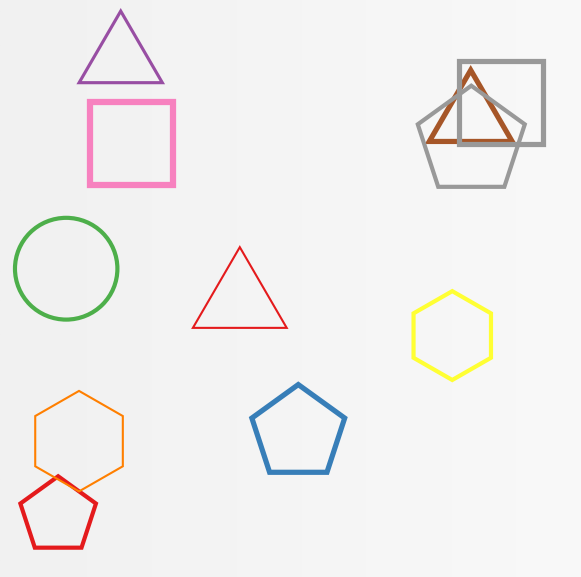[{"shape": "pentagon", "thickness": 2, "radius": 0.34, "center": [0.1, 0.106]}, {"shape": "triangle", "thickness": 1, "radius": 0.47, "center": [0.413, 0.478]}, {"shape": "pentagon", "thickness": 2.5, "radius": 0.42, "center": [0.513, 0.249]}, {"shape": "circle", "thickness": 2, "radius": 0.44, "center": [0.114, 0.534]}, {"shape": "triangle", "thickness": 1.5, "radius": 0.41, "center": [0.208, 0.897]}, {"shape": "hexagon", "thickness": 1, "radius": 0.44, "center": [0.136, 0.235]}, {"shape": "hexagon", "thickness": 2, "radius": 0.38, "center": [0.778, 0.418]}, {"shape": "triangle", "thickness": 2.5, "radius": 0.41, "center": [0.81, 0.795]}, {"shape": "square", "thickness": 3, "radius": 0.36, "center": [0.226, 0.75]}, {"shape": "pentagon", "thickness": 2, "radius": 0.48, "center": [0.811, 0.754]}, {"shape": "square", "thickness": 2.5, "radius": 0.36, "center": [0.862, 0.822]}]